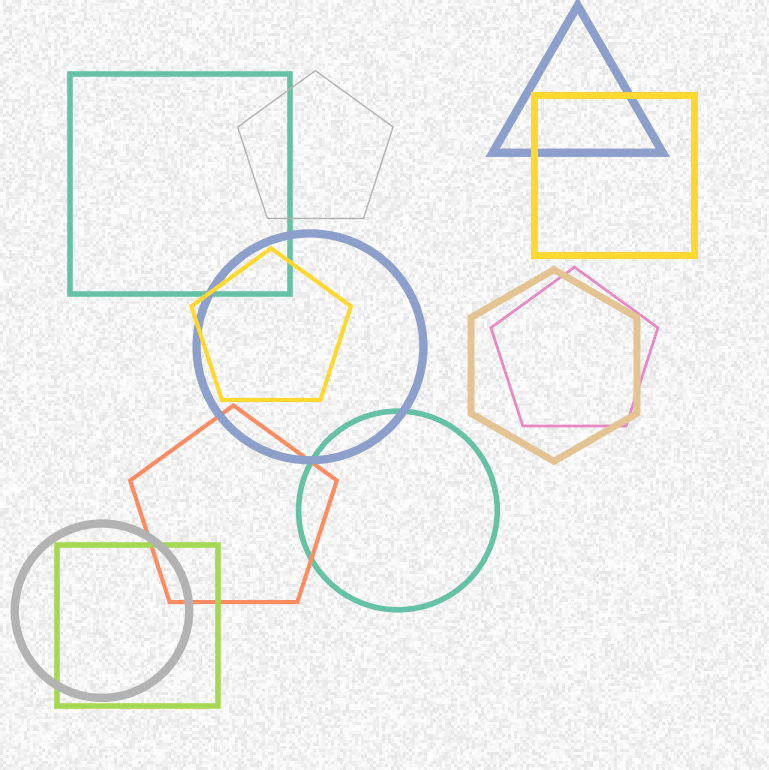[{"shape": "square", "thickness": 2, "radius": 0.71, "center": [0.233, 0.761]}, {"shape": "circle", "thickness": 2, "radius": 0.65, "center": [0.517, 0.337]}, {"shape": "pentagon", "thickness": 1.5, "radius": 0.71, "center": [0.303, 0.332]}, {"shape": "circle", "thickness": 3, "radius": 0.74, "center": [0.403, 0.55]}, {"shape": "triangle", "thickness": 3, "radius": 0.64, "center": [0.75, 0.865]}, {"shape": "pentagon", "thickness": 1, "radius": 0.57, "center": [0.746, 0.539]}, {"shape": "square", "thickness": 2, "radius": 0.52, "center": [0.179, 0.188]}, {"shape": "square", "thickness": 2.5, "radius": 0.52, "center": [0.797, 0.773]}, {"shape": "pentagon", "thickness": 1.5, "radius": 0.54, "center": [0.352, 0.569]}, {"shape": "hexagon", "thickness": 2.5, "radius": 0.62, "center": [0.719, 0.525]}, {"shape": "pentagon", "thickness": 0.5, "radius": 0.53, "center": [0.41, 0.802]}, {"shape": "circle", "thickness": 3, "radius": 0.57, "center": [0.132, 0.207]}]